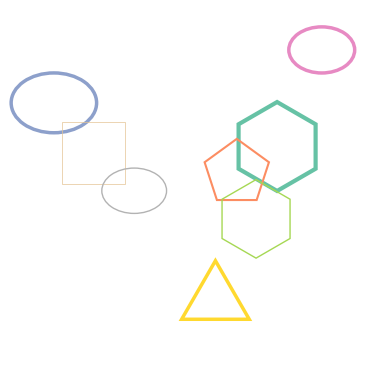[{"shape": "hexagon", "thickness": 3, "radius": 0.58, "center": [0.72, 0.619]}, {"shape": "pentagon", "thickness": 1.5, "radius": 0.44, "center": [0.615, 0.551]}, {"shape": "oval", "thickness": 2.5, "radius": 0.55, "center": [0.14, 0.733]}, {"shape": "oval", "thickness": 2.5, "radius": 0.43, "center": [0.836, 0.87]}, {"shape": "hexagon", "thickness": 1, "radius": 0.51, "center": [0.665, 0.432]}, {"shape": "triangle", "thickness": 2.5, "radius": 0.51, "center": [0.56, 0.221]}, {"shape": "square", "thickness": 0.5, "radius": 0.41, "center": [0.243, 0.602]}, {"shape": "oval", "thickness": 1, "radius": 0.42, "center": [0.349, 0.505]}]